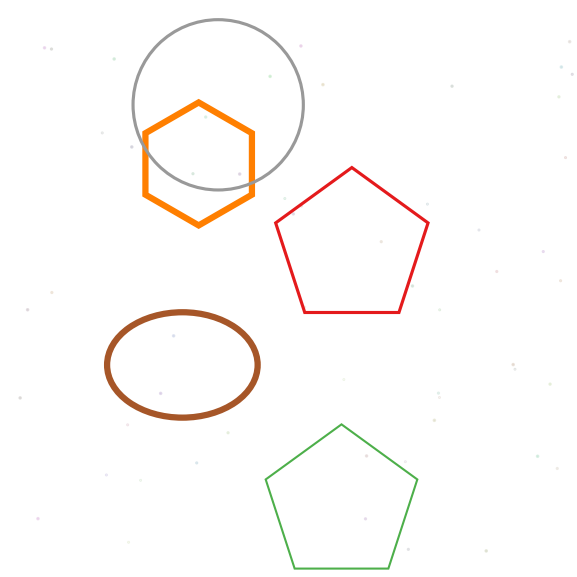[{"shape": "pentagon", "thickness": 1.5, "radius": 0.69, "center": [0.609, 0.57]}, {"shape": "pentagon", "thickness": 1, "radius": 0.69, "center": [0.591, 0.126]}, {"shape": "hexagon", "thickness": 3, "radius": 0.53, "center": [0.344, 0.715]}, {"shape": "oval", "thickness": 3, "radius": 0.65, "center": [0.316, 0.367]}, {"shape": "circle", "thickness": 1.5, "radius": 0.74, "center": [0.378, 0.818]}]